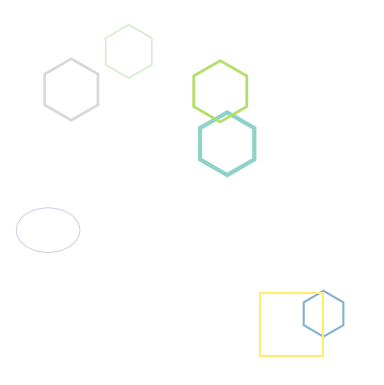[{"shape": "hexagon", "thickness": 3, "radius": 0.41, "center": [0.59, 0.627]}, {"shape": "oval", "thickness": 0.5, "radius": 0.41, "center": [0.125, 0.402]}, {"shape": "hexagon", "thickness": 1.5, "radius": 0.3, "center": [0.84, 0.185]}, {"shape": "hexagon", "thickness": 2, "radius": 0.4, "center": [0.572, 0.763]}, {"shape": "hexagon", "thickness": 2, "radius": 0.4, "center": [0.185, 0.767]}, {"shape": "hexagon", "thickness": 1, "radius": 0.35, "center": [0.334, 0.867]}, {"shape": "square", "thickness": 1.5, "radius": 0.41, "center": [0.757, 0.157]}]